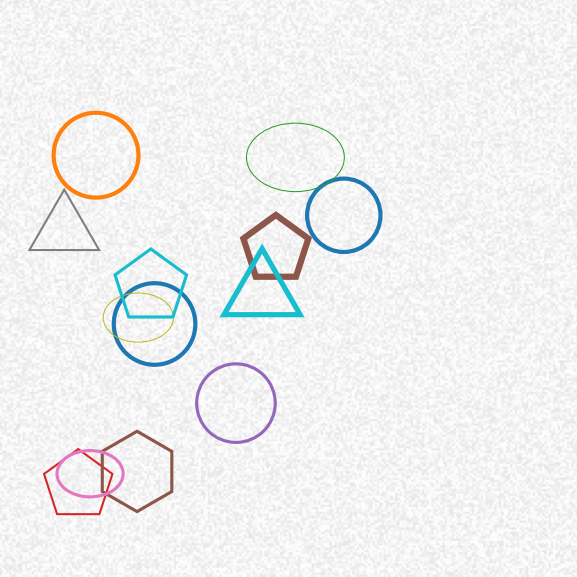[{"shape": "circle", "thickness": 2, "radius": 0.35, "center": [0.268, 0.438]}, {"shape": "circle", "thickness": 2, "radius": 0.32, "center": [0.595, 0.626]}, {"shape": "circle", "thickness": 2, "radius": 0.37, "center": [0.166, 0.73]}, {"shape": "oval", "thickness": 0.5, "radius": 0.42, "center": [0.512, 0.727]}, {"shape": "pentagon", "thickness": 1, "radius": 0.31, "center": [0.135, 0.159]}, {"shape": "circle", "thickness": 1.5, "radius": 0.34, "center": [0.409, 0.301]}, {"shape": "pentagon", "thickness": 3, "radius": 0.3, "center": [0.478, 0.568]}, {"shape": "hexagon", "thickness": 1.5, "radius": 0.35, "center": [0.237, 0.183]}, {"shape": "oval", "thickness": 1.5, "radius": 0.29, "center": [0.156, 0.179]}, {"shape": "triangle", "thickness": 1, "radius": 0.35, "center": [0.111, 0.601]}, {"shape": "oval", "thickness": 0.5, "radius": 0.3, "center": [0.239, 0.449]}, {"shape": "pentagon", "thickness": 1.5, "radius": 0.33, "center": [0.261, 0.503]}, {"shape": "triangle", "thickness": 2.5, "radius": 0.38, "center": [0.454, 0.492]}]